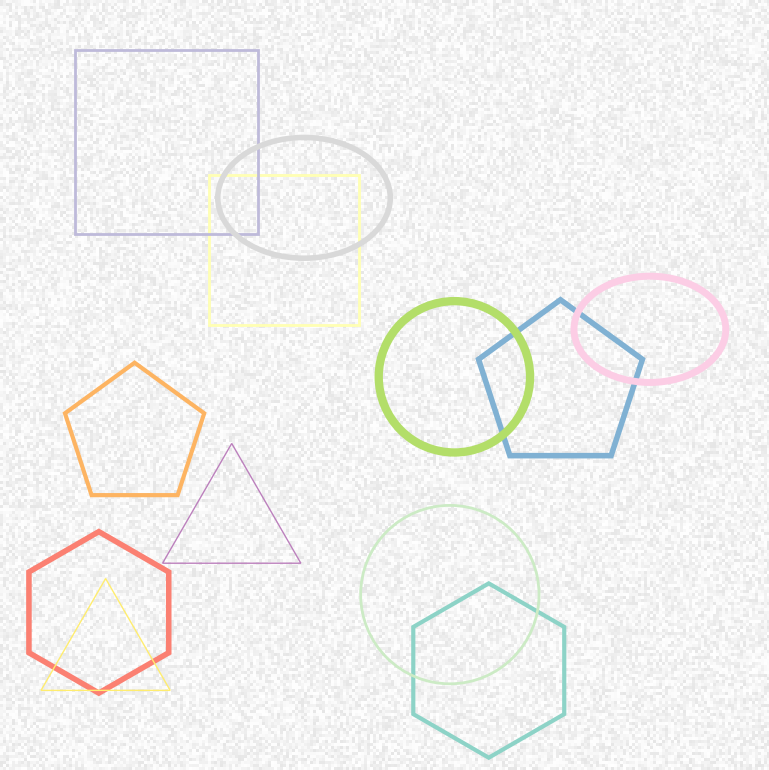[{"shape": "hexagon", "thickness": 1.5, "radius": 0.57, "center": [0.635, 0.129]}, {"shape": "square", "thickness": 1, "radius": 0.49, "center": [0.369, 0.675]}, {"shape": "square", "thickness": 1, "radius": 0.6, "center": [0.216, 0.816]}, {"shape": "hexagon", "thickness": 2, "radius": 0.52, "center": [0.128, 0.205]}, {"shape": "pentagon", "thickness": 2, "radius": 0.56, "center": [0.728, 0.499]}, {"shape": "pentagon", "thickness": 1.5, "radius": 0.48, "center": [0.175, 0.434]}, {"shape": "circle", "thickness": 3, "radius": 0.49, "center": [0.59, 0.511]}, {"shape": "oval", "thickness": 2.5, "radius": 0.49, "center": [0.844, 0.572]}, {"shape": "oval", "thickness": 2, "radius": 0.56, "center": [0.395, 0.743]}, {"shape": "triangle", "thickness": 0.5, "radius": 0.52, "center": [0.301, 0.32]}, {"shape": "circle", "thickness": 1, "radius": 0.58, "center": [0.584, 0.228]}, {"shape": "triangle", "thickness": 0.5, "radius": 0.48, "center": [0.137, 0.152]}]